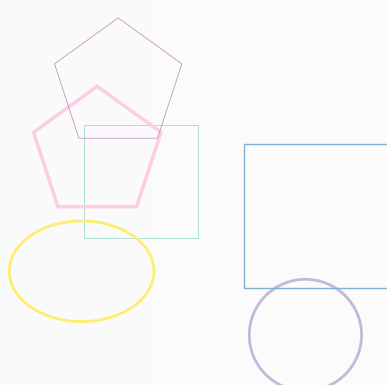[{"shape": "square", "thickness": 0.5, "radius": 0.73, "center": [0.363, 0.529]}, {"shape": "circle", "thickness": 2, "radius": 0.72, "center": [0.788, 0.13]}, {"shape": "square", "thickness": 1, "radius": 0.94, "center": [0.817, 0.439]}, {"shape": "pentagon", "thickness": 2.5, "radius": 0.86, "center": [0.251, 0.603]}, {"shape": "pentagon", "thickness": 0.5, "radius": 0.86, "center": [0.305, 0.781]}, {"shape": "oval", "thickness": 2, "radius": 0.93, "center": [0.211, 0.296]}]